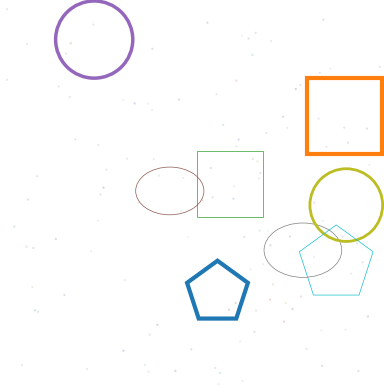[{"shape": "pentagon", "thickness": 3, "radius": 0.42, "center": [0.565, 0.24]}, {"shape": "square", "thickness": 3, "radius": 0.49, "center": [0.895, 0.7]}, {"shape": "square", "thickness": 0.5, "radius": 0.43, "center": [0.597, 0.521]}, {"shape": "circle", "thickness": 2.5, "radius": 0.5, "center": [0.245, 0.897]}, {"shape": "oval", "thickness": 0.5, "radius": 0.44, "center": [0.441, 0.504]}, {"shape": "oval", "thickness": 0.5, "radius": 0.5, "center": [0.787, 0.35]}, {"shape": "circle", "thickness": 2, "radius": 0.47, "center": [0.899, 0.467]}, {"shape": "pentagon", "thickness": 0.5, "radius": 0.5, "center": [0.873, 0.315]}]